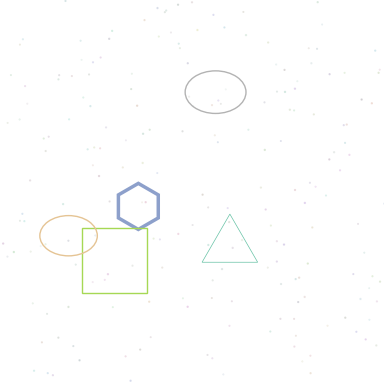[{"shape": "triangle", "thickness": 0.5, "radius": 0.42, "center": [0.597, 0.361]}, {"shape": "hexagon", "thickness": 2.5, "radius": 0.3, "center": [0.359, 0.464]}, {"shape": "square", "thickness": 1, "radius": 0.42, "center": [0.298, 0.324]}, {"shape": "oval", "thickness": 1, "radius": 0.37, "center": [0.178, 0.388]}, {"shape": "oval", "thickness": 1, "radius": 0.4, "center": [0.56, 0.761]}]